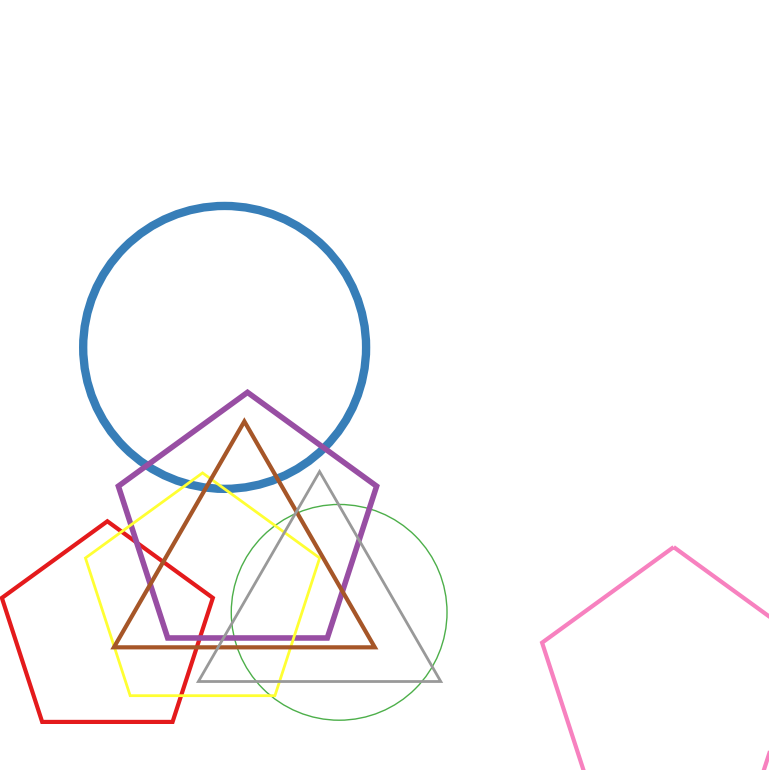[{"shape": "pentagon", "thickness": 1.5, "radius": 0.72, "center": [0.139, 0.179]}, {"shape": "circle", "thickness": 3, "radius": 0.92, "center": [0.292, 0.549]}, {"shape": "circle", "thickness": 0.5, "radius": 0.7, "center": [0.44, 0.205]}, {"shape": "pentagon", "thickness": 2, "radius": 0.88, "center": [0.321, 0.314]}, {"shape": "pentagon", "thickness": 1, "radius": 0.8, "center": [0.263, 0.226]}, {"shape": "triangle", "thickness": 1.5, "radius": 0.98, "center": [0.317, 0.257]}, {"shape": "pentagon", "thickness": 1.5, "radius": 0.9, "center": [0.875, 0.11]}, {"shape": "triangle", "thickness": 1, "radius": 0.91, "center": [0.415, 0.206]}]